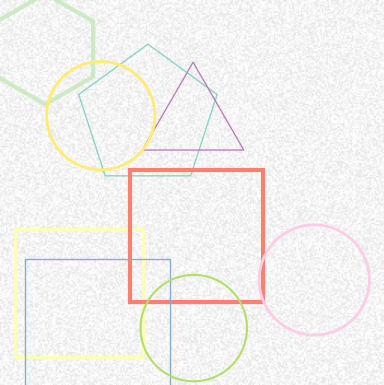[{"shape": "pentagon", "thickness": 1, "radius": 0.94, "center": [0.384, 0.696]}, {"shape": "square", "thickness": 2, "radius": 0.83, "center": [0.206, 0.239]}, {"shape": "square", "thickness": 3, "radius": 0.86, "center": [0.51, 0.387]}, {"shape": "square", "thickness": 1, "radius": 0.94, "center": [0.253, 0.14]}, {"shape": "circle", "thickness": 1.5, "radius": 0.69, "center": [0.503, 0.148]}, {"shape": "circle", "thickness": 2, "radius": 0.72, "center": [0.816, 0.273]}, {"shape": "triangle", "thickness": 1, "radius": 0.76, "center": [0.502, 0.686]}, {"shape": "hexagon", "thickness": 3, "radius": 0.72, "center": [0.117, 0.873]}, {"shape": "circle", "thickness": 2, "radius": 0.7, "center": [0.262, 0.7]}]